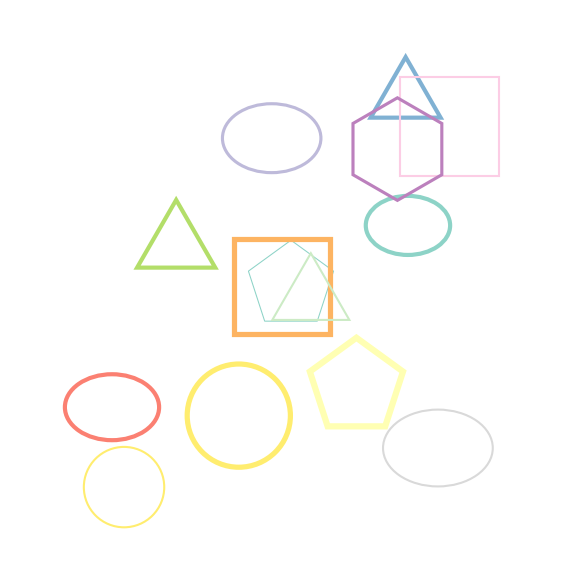[{"shape": "pentagon", "thickness": 0.5, "radius": 0.39, "center": [0.504, 0.506]}, {"shape": "oval", "thickness": 2, "radius": 0.37, "center": [0.706, 0.609]}, {"shape": "pentagon", "thickness": 3, "radius": 0.42, "center": [0.617, 0.329]}, {"shape": "oval", "thickness": 1.5, "radius": 0.43, "center": [0.47, 0.76]}, {"shape": "oval", "thickness": 2, "radius": 0.41, "center": [0.194, 0.294]}, {"shape": "triangle", "thickness": 2, "radius": 0.35, "center": [0.702, 0.83]}, {"shape": "square", "thickness": 2.5, "radius": 0.41, "center": [0.488, 0.503]}, {"shape": "triangle", "thickness": 2, "radius": 0.39, "center": [0.305, 0.575]}, {"shape": "square", "thickness": 1, "radius": 0.43, "center": [0.778, 0.78]}, {"shape": "oval", "thickness": 1, "radius": 0.48, "center": [0.758, 0.223]}, {"shape": "hexagon", "thickness": 1.5, "radius": 0.44, "center": [0.688, 0.741]}, {"shape": "triangle", "thickness": 1, "radius": 0.39, "center": [0.538, 0.484]}, {"shape": "circle", "thickness": 1, "radius": 0.35, "center": [0.215, 0.156]}, {"shape": "circle", "thickness": 2.5, "radius": 0.45, "center": [0.414, 0.279]}]